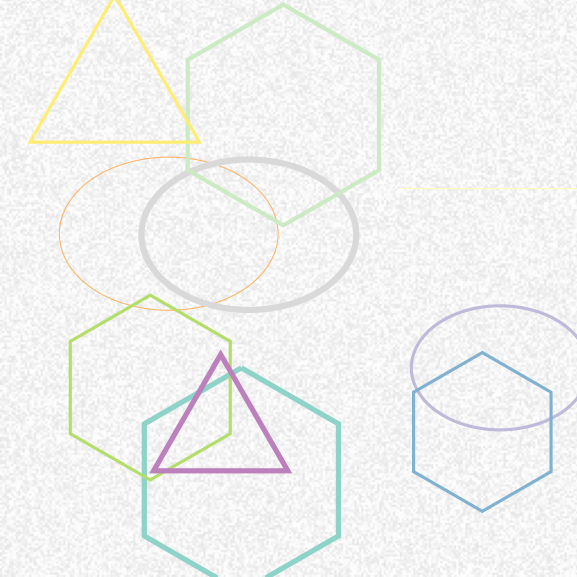[{"shape": "hexagon", "thickness": 2.5, "radius": 0.97, "center": [0.418, 0.168]}, {"shape": "square", "thickness": 0.5, "radius": 0.97, "center": [0.887, 0.866]}, {"shape": "oval", "thickness": 1.5, "radius": 0.77, "center": [0.866, 0.362]}, {"shape": "hexagon", "thickness": 1.5, "radius": 0.69, "center": [0.835, 0.251]}, {"shape": "oval", "thickness": 0.5, "radius": 0.95, "center": [0.292, 0.594]}, {"shape": "hexagon", "thickness": 1.5, "radius": 0.8, "center": [0.26, 0.328]}, {"shape": "oval", "thickness": 3, "radius": 0.93, "center": [0.431, 0.593]}, {"shape": "triangle", "thickness": 2.5, "radius": 0.67, "center": [0.382, 0.251]}, {"shape": "hexagon", "thickness": 2, "radius": 0.96, "center": [0.491, 0.8]}, {"shape": "triangle", "thickness": 1.5, "radius": 0.85, "center": [0.199, 0.838]}]